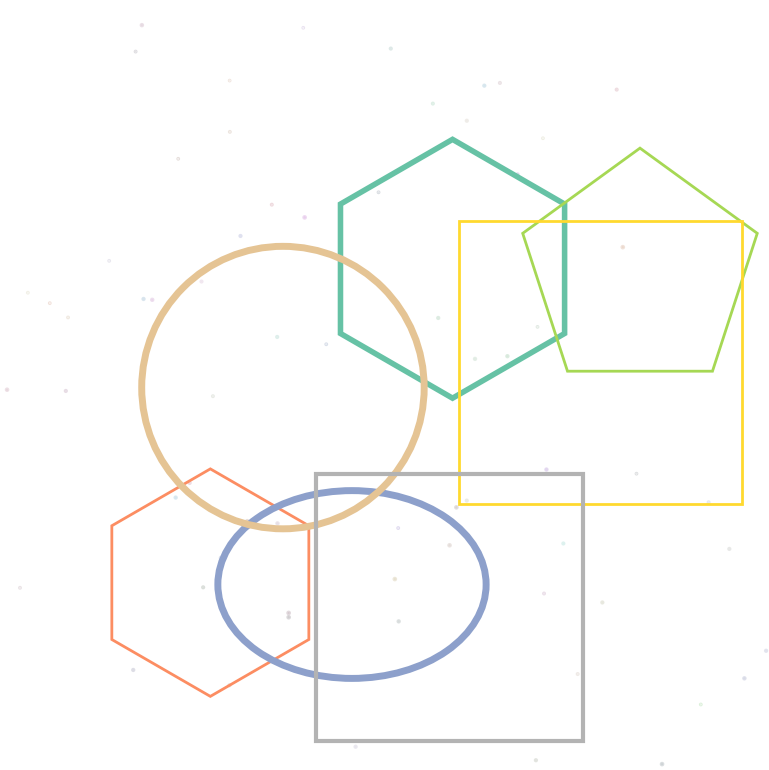[{"shape": "hexagon", "thickness": 2, "radius": 0.84, "center": [0.588, 0.651]}, {"shape": "hexagon", "thickness": 1, "radius": 0.74, "center": [0.273, 0.243]}, {"shape": "oval", "thickness": 2.5, "radius": 0.87, "center": [0.457, 0.241]}, {"shape": "pentagon", "thickness": 1, "radius": 0.8, "center": [0.831, 0.647]}, {"shape": "square", "thickness": 1, "radius": 0.92, "center": [0.78, 0.529]}, {"shape": "circle", "thickness": 2.5, "radius": 0.92, "center": [0.367, 0.497]}, {"shape": "square", "thickness": 1.5, "radius": 0.87, "center": [0.584, 0.211]}]